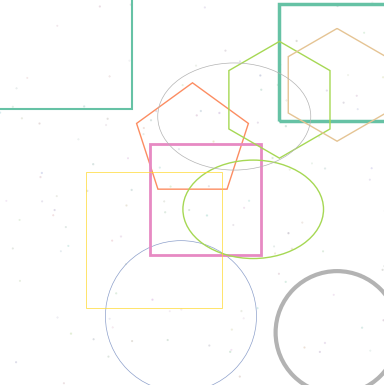[{"shape": "square", "thickness": 2.5, "radius": 0.76, "center": [0.877, 0.837]}, {"shape": "square", "thickness": 1.5, "radius": 0.88, "center": [0.169, 0.892]}, {"shape": "pentagon", "thickness": 1, "radius": 0.76, "center": [0.5, 0.632]}, {"shape": "circle", "thickness": 0.5, "radius": 0.98, "center": [0.47, 0.179]}, {"shape": "square", "thickness": 2, "radius": 0.72, "center": [0.534, 0.482]}, {"shape": "hexagon", "thickness": 1, "radius": 0.76, "center": [0.726, 0.741]}, {"shape": "oval", "thickness": 1, "radius": 0.91, "center": [0.658, 0.456]}, {"shape": "square", "thickness": 0.5, "radius": 0.89, "center": [0.4, 0.377]}, {"shape": "hexagon", "thickness": 1, "radius": 0.73, "center": [0.876, 0.78]}, {"shape": "oval", "thickness": 0.5, "radius": 0.99, "center": [0.608, 0.697]}, {"shape": "circle", "thickness": 3, "radius": 0.8, "center": [0.875, 0.136]}]